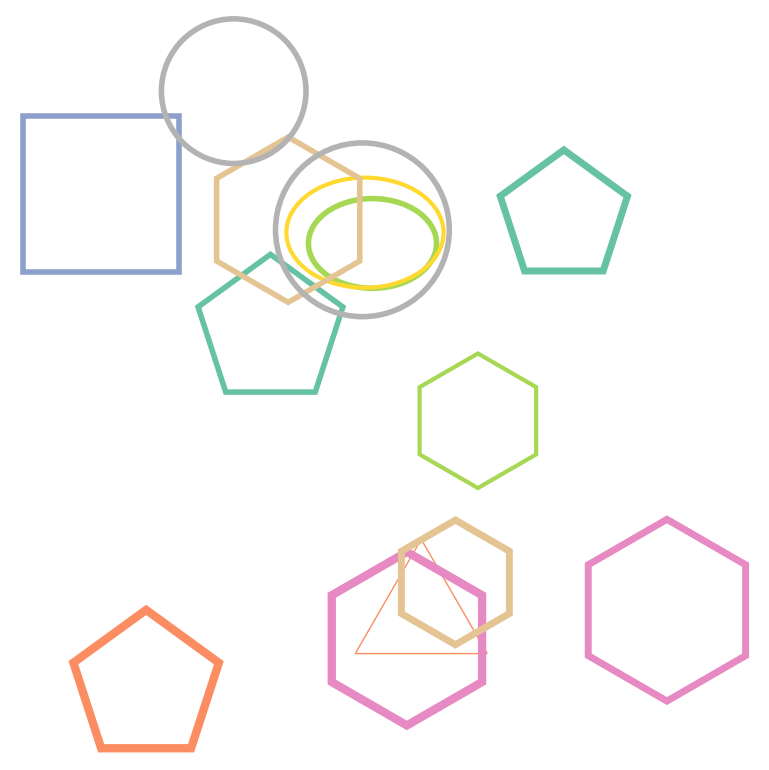[{"shape": "pentagon", "thickness": 2, "radius": 0.49, "center": [0.351, 0.571]}, {"shape": "pentagon", "thickness": 2.5, "radius": 0.43, "center": [0.732, 0.718]}, {"shape": "triangle", "thickness": 0.5, "radius": 0.49, "center": [0.547, 0.201]}, {"shape": "pentagon", "thickness": 3, "radius": 0.5, "center": [0.19, 0.109]}, {"shape": "square", "thickness": 2, "radius": 0.51, "center": [0.132, 0.748]}, {"shape": "hexagon", "thickness": 2.5, "radius": 0.59, "center": [0.866, 0.207]}, {"shape": "hexagon", "thickness": 3, "radius": 0.56, "center": [0.528, 0.171]}, {"shape": "oval", "thickness": 2, "radius": 0.42, "center": [0.484, 0.684]}, {"shape": "hexagon", "thickness": 1.5, "radius": 0.44, "center": [0.621, 0.454]}, {"shape": "oval", "thickness": 1.5, "radius": 0.51, "center": [0.474, 0.698]}, {"shape": "hexagon", "thickness": 2.5, "radius": 0.4, "center": [0.591, 0.244]}, {"shape": "hexagon", "thickness": 2, "radius": 0.54, "center": [0.374, 0.715]}, {"shape": "circle", "thickness": 2, "radius": 0.56, "center": [0.471, 0.702]}, {"shape": "circle", "thickness": 2, "radius": 0.47, "center": [0.304, 0.882]}]